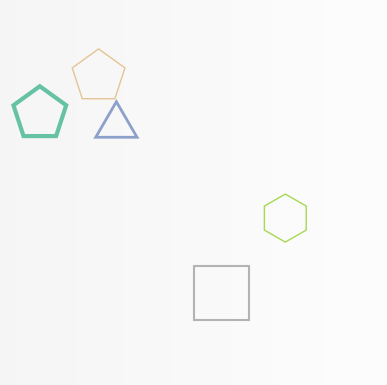[{"shape": "pentagon", "thickness": 3, "radius": 0.36, "center": [0.103, 0.704]}, {"shape": "triangle", "thickness": 2, "radius": 0.31, "center": [0.3, 0.674]}, {"shape": "hexagon", "thickness": 1, "radius": 0.31, "center": [0.736, 0.434]}, {"shape": "pentagon", "thickness": 1, "radius": 0.36, "center": [0.254, 0.801]}, {"shape": "square", "thickness": 1.5, "radius": 0.35, "center": [0.572, 0.239]}]